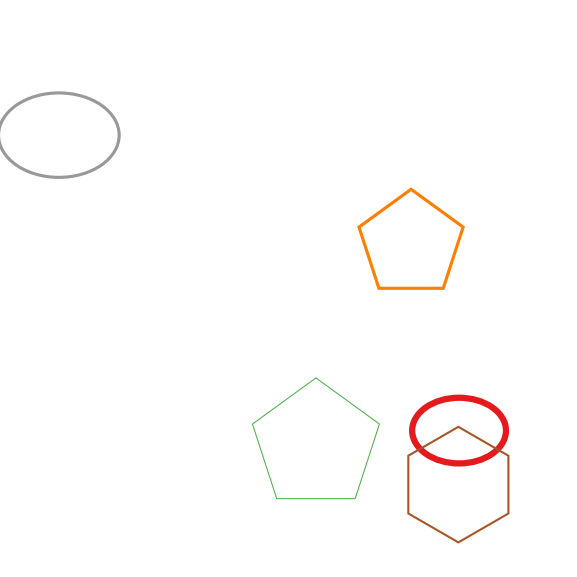[{"shape": "oval", "thickness": 3, "radius": 0.41, "center": [0.795, 0.254]}, {"shape": "pentagon", "thickness": 0.5, "radius": 0.58, "center": [0.547, 0.229]}, {"shape": "pentagon", "thickness": 1.5, "radius": 0.47, "center": [0.712, 0.577]}, {"shape": "hexagon", "thickness": 1, "radius": 0.5, "center": [0.794, 0.16]}, {"shape": "oval", "thickness": 1.5, "radius": 0.52, "center": [0.102, 0.765]}]